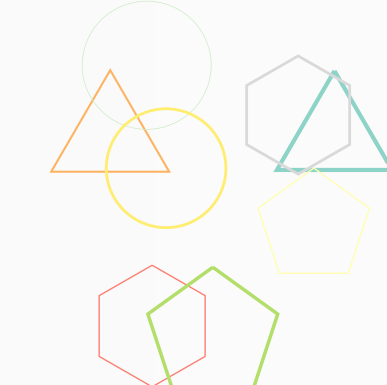[{"shape": "triangle", "thickness": 3, "radius": 0.86, "center": [0.863, 0.644]}, {"shape": "pentagon", "thickness": 1, "radius": 0.76, "center": [0.81, 0.412]}, {"shape": "hexagon", "thickness": 1, "radius": 0.79, "center": [0.393, 0.153]}, {"shape": "triangle", "thickness": 1.5, "radius": 0.88, "center": [0.284, 0.642]}, {"shape": "pentagon", "thickness": 2.5, "radius": 0.88, "center": [0.549, 0.13]}, {"shape": "hexagon", "thickness": 2, "radius": 0.77, "center": [0.769, 0.701]}, {"shape": "circle", "thickness": 0.5, "radius": 0.83, "center": [0.379, 0.83]}, {"shape": "circle", "thickness": 2, "radius": 0.77, "center": [0.429, 0.563]}]